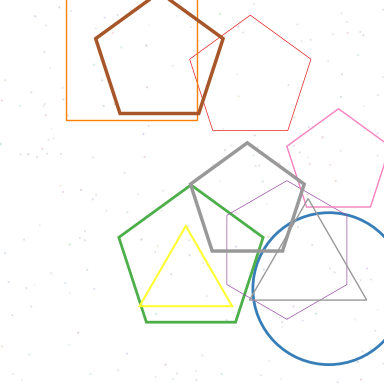[{"shape": "pentagon", "thickness": 0.5, "radius": 0.83, "center": [0.65, 0.795]}, {"shape": "circle", "thickness": 2, "radius": 0.99, "center": [0.854, 0.25]}, {"shape": "pentagon", "thickness": 2, "radius": 0.99, "center": [0.496, 0.323]}, {"shape": "hexagon", "thickness": 0.5, "radius": 0.9, "center": [0.745, 0.351]}, {"shape": "square", "thickness": 1, "radius": 0.86, "center": [0.342, 0.86]}, {"shape": "triangle", "thickness": 1.5, "radius": 0.69, "center": [0.483, 0.274]}, {"shape": "pentagon", "thickness": 2.5, "radius": 0.87, "center": [0.414, 0.846]}, {"shape": "pentagon", "thickness": 1, "radius": 0.71, "center": [0.879, 0.576]}, {"shape": "pentagon", "thickness": 2.5, "radius": 0.78, "center": [0.642, 0.474]}, {"shape": "triangle", "thickness": 1, "radius": 0.88, "center": [0.8, 0.308]}]